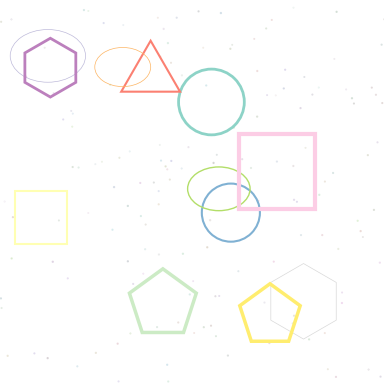[{"shape": "circle", "thickness": 2, "radius": 0.43, "center": [0.549, 0.735]}, {"shape": "square", "thickness": 1.5, "radius": 0.34, "center": [0.107, 0.435]}, {"shape": "oval", "thickness": 0.5, "radius": 0.49, "center": [0.124, 0.855]}, {"shape": "triangle", "thickness": 1.5, "radius": 0.44, "center": [0.391, 0.806]}, {"shape": "circle", "thickness": 1.5, "radius": 0.38, "center": [0.6, 0.448]}, {"shape": "oval", "thickness": 0.5, "radius": 0.36, "center": [0.319, 0.826]}, {"shape": "oval", "thickness": 1, "radius": 0.41, "center": [0.568, 0.51]}, {"shape": "square", "thickness": 3, "radius": 0.49, "center": [0.719, 0.555]}, {"shape": "hexagon", "thickness": 0.5, "radius": 0.49, "center": [0.788, 0.217]}, {"shape": "hexagon", "thickness": 2, "radius": 0.38, "center": [0.131, 0.824]}, {"shape": "pentagon", "thickness": 2.5, "radius": 0.46, "center": [0.423, 0.21]}, {"shape": "pentagon", "thickness": 2.5, "radius": 0.41, "center": [0.701, 0.18]}]